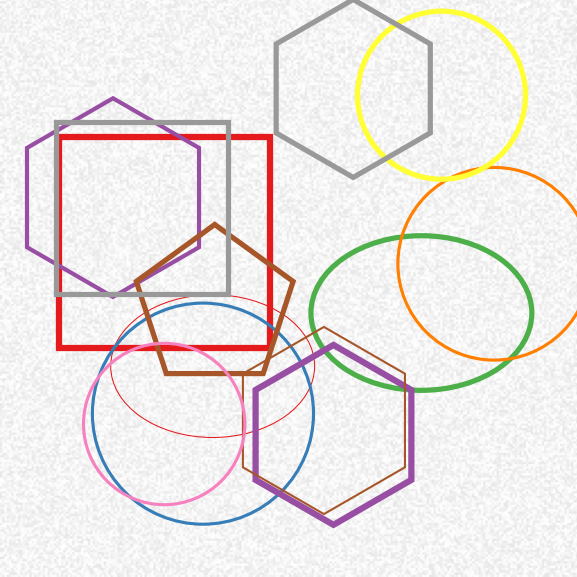[{"shape": "square", "thickness": 3, "radius": 0.91, "center": [0.284, 0.58]}, {"shape": "oval", "thickness": 0.5, "radius": 0.88, "center": [0.368, 0.365]}, {"shape": "circle", "thickness": 1.5, "radius": 0.96, "center": [0.351, 0.283]}, {"shape": "oval", "thickness": 2.5, "radius": 0.96, "center": [0.73, 0.457]}, {"shape": "hexagon", "thickness": 2, "radius": 0.86, "center": [0.196, 0.657]}, {"shape": "hexagon", "thickness": 3, "radius": 0.78, "center": [0.577, 0.246]}, {"shape": "circle", "thickness": 1.5, "radius": 0.83, "center": [0.856, 0.542]}, {"shape": "circle", "thickness": 2.5, "radius": 0.73, "center": [0.765, 0.834]}, {"shape": "pentagon", "thickness": 2.5, "radius": 0.71, "center": [0.372, 0.468]}, {"shape": "hexagon", "thickness": 1, "radius": 0.81, "center": [0.561, 0.271]}, {"shape": "circle", "thickness": 1.5, "radius": 0.7, "center": [0.284, 0.265]}, {"shape": "hexagon", "thickness": 2.5, "radius": 0.77, "center": [0.612, 0.846]}, {"shape": "square", "thickness": 2.5, "radius": 0.74, "center": [0.246, 0.639]}]